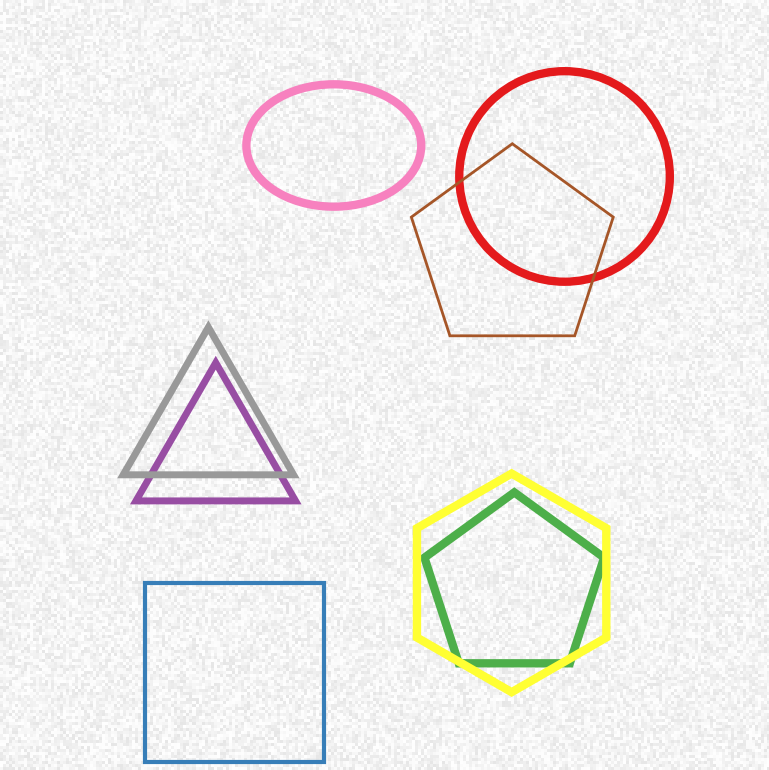[{"shape": "circle", "thickness": 3, "radius": 0.68, "center": [0.733, 0.771]}, {"shape": "square", "thickness": 1.5, "radius": 0.58, "center": [0.305, 0.127]}, {"shape": "pentagon", "thickness": 3, "radius": 0.61, "center": [0.668, 0.238]}, {"shape": "triangle", "thickness": 2.5, "radius": 0.6, "center": [0.28, 0.409]}, {"shape": "hexagon", "thickness": 3, "radius": 0.71, "center": [0.664, 0.243]}, {"shape": "pentagon", "thickness": 1, "radius": 0.69, "center": [0.665, 0.675]}, {"shape": "oval", "thickness": 3, "radius": 0.57, "center": [0.434, 0.811]}, {"shape": "triangle", "thickness": 2.5, "radius": 0.64, "center": [0.271, 0.447]}]